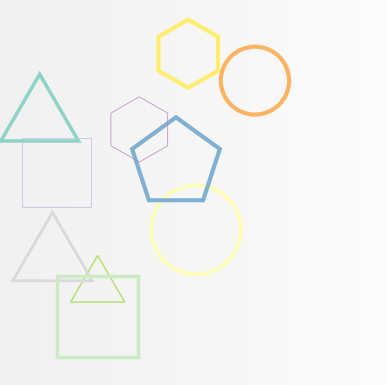[{"shape": "triangle", "thickness": 2.5, "radius": 0.58, "center": [0.102, 0.692]}, {"shape": "circle", "thickness": 2.5, "radius": 0.58, "center": [0.506, 0.403]}, {"shape": "square", "thickness": 0.5, "radius": 0.45, "center": [0.147, 0.551]}, {"shape": "pentagon", "thickness": 3, "radius": 0.6, "center": [0.454, 0.576]}, {"shape": "circle", "thickness": 3, "radius": 0.44, "center": [0.658, 0.791]}, {"shape": "triangle", "thickness": 1, "radius": 0.4, "center": [0.252, 0.256]}, {"shape": "triangle", "thickness": 2, "radius": 0.59, "center": [0.135, 0.33]}, {"shape": "hexagon", "thickness": 0.5, "radius": 0.42, "center": [0.359, 0.664]}, {"shape": "square", "thickness": 2.5, "radius": 0.53, "center": [0.252, 0.179]}, {"shape": "hexagon", "thickness": 3, "radius": 0.44, "center": [0.486, 0.861]}]